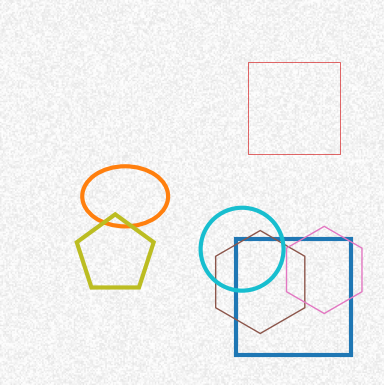[{"shape": "square", "thickness": 3, "radius": 0.75, "center": [0.761, 0.228]}, {"shape": "oval", "thickness": 3, "radius": 0.56, "center": [0.325, 0.49]}, {"shape": "square", "thickness": 0.5, "radius": 0.6, "center": [0.764, 0.719]}, {"shape": "hexagon", "thickness": 1, "radius": 0.67, "center": [0.676, 0.268]}, {"shape": "hexagon", "thickness": 1, "radius": 0.57, "center": [0.842, 0.299]}, {"shape": "pentagon", "thickness": 3, "radius": 0.53, "center": [0.299, 0.338]}, {"shape": "circle", "thickness": 3, "radius": 0.54, "center": [0.629, 0.353]}]